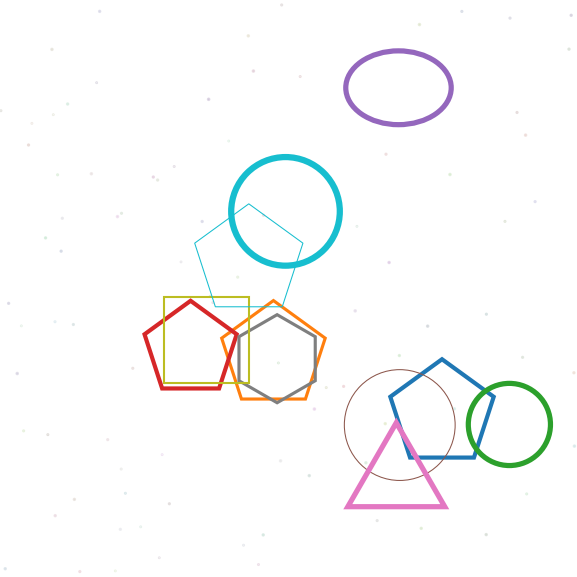[{"shape": "pentagon", "thickness": 2, "radius": 0.47, "center": [0.765, 0.283]}, {"shape": "pentagon", "thickness": 1.5, "radius": 0.47, "center": [0.473, 0.384]}, {"shape": "circle", "thickness": 2.5, "radius": 0.36, "center": [0.882, 0.264]}, {"shape": "pentagon", "thickness": 2, "radius": 0.42, "center": [0.33, 0.394]}, {"shape": "oval", "thickness": 2.5, "radius": 0.46, "center": [0.69, 0.847]}, {"shape": "circle", "thickness": 0.5, "radius": 0.48, "center": [0.692, 0.263]}, {"shape": "triangle", "thickness": 2.5, "radius": 0.48, "center": [0.686, 0.17]}, {"shape": "hexagon", "thickness": 1.5, "radius": 0.38, "center": [0.48, 0.378]}, {"shape": "square", "thickness": 1, "radius": 0.37, "center": [0.357, 0.41]}, {"shape": "circle", "thickness": 3, "radius": 0.47, "center": [0.494, 0.633]}, {"shape": "pentagon", "thickness": 0.5, "radius": 0.49, "center": [0.431, 0.548]}]